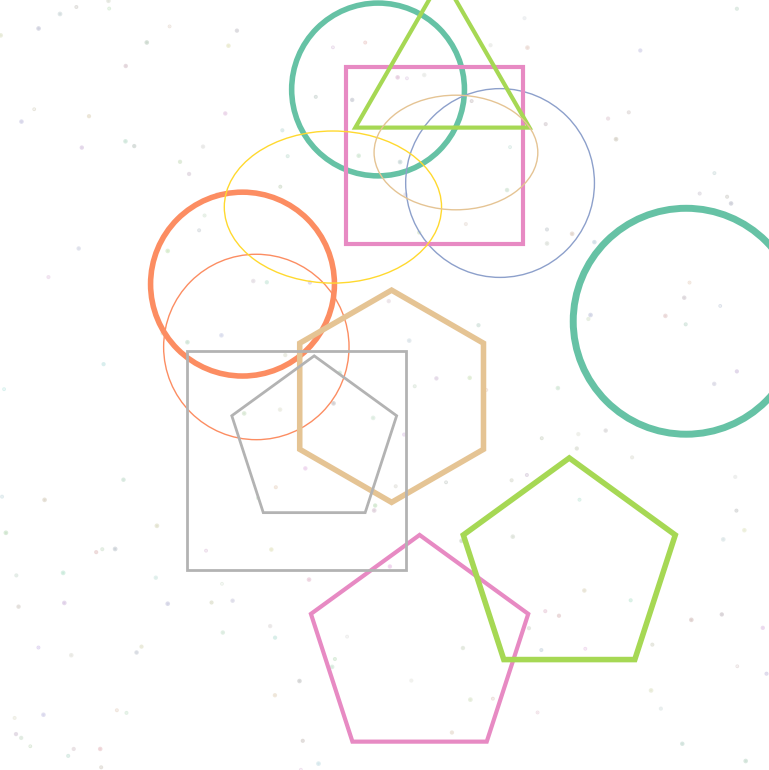[{"shape": "circle", "thickness": 2, "radius": 0.56, "center": [0.491, 0.884]}, {"shape": "circle", "thickness": 2.5, "radius": 0.73, "center": [0.891, 0.583]}, {"shape": "circle", "thickness": 0.5, "radius": 0.6, "center": [0.333, 0.549]}, {"shape": "circle", "thickness": 2, "radius": 0.6, "center": [0.315, 0.631]}, {"shape": "circle", "thickness": 0.5, "radius": 0.61, "center": [0.649, 0.762]}, {"shape": "square", "thickness": 1.5, "radius": 0.58, "center": [0.564, 0.798]}, {"shape": "pentagon", "thickness": 1.5, "radius": 0.74, "center": [0.545, 0.157]}, {"shape": "triangle", "thickness": 1.5, "radius": 0.65, "center": [0.575, 0.9]}, {"shape": "pentagon", "thickness": 2, "radius": 0.72, "center": [0.739, 0.26]}, {"shape": "oval", "thickness": 0.5, "radius": 0.71, "center": [0.432, 0.731]}, {"shape": "hexagon", "thickness": 2, "radius": 0.69, "center": [0.509, 0.485]}, {"shape": "oval", "thickness": 0.5, "radius": 0.53, "center": [0.592, 0.802]}, {"shape": "pentagon", "thickness": 1, "radius": 0.56, "center": [0.408, 0.425]}, {"shape": "square", "thickness": 1, "radius": 0.71, "center": [0.385, 0.402]}]